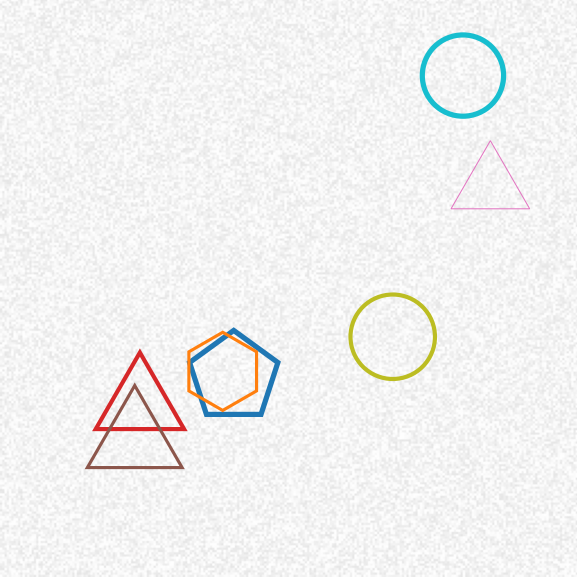[{"shape": "pentagon", "thickness": 2.5, "radius": 0.4, "center": [0.405, 0.347]}, {"shape": "hexagon", "thickness": 1.5, "radius": 0.34, "center": [0.386, 0.356]}, {"shape": "triangle", "thickness": 2, "radius": 0.44, "center": [0.242, 0.3]}, {"shape": "triangle", "thickness": 1.5, "radius": 0.47, "center": [0.233, 0.237]}, {"shape": "triangle", "thickness": 0.5, "radius": 0.39, "center": [0.849, 0.677]}, {"shape": "circle", "thickness": 2, "radius": 0.37, "center": [0.68, 0.416]}, {"shape": "circle", "thickness": 2.5, "radius": 0.35, "center": [0.802, 0.868]}]